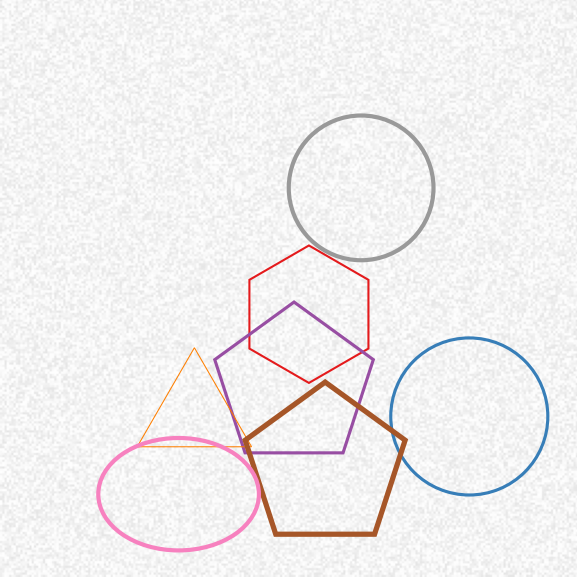[{"shape": "hexagon", "thickness": 1, "radius": 0.59, "center": [0.535, 0.455]}, {"shape": "circle", "thickness": 1.5, "radius": 0.68, "center": [0.813, 0.278]}, {"shape": "pentagon", "thickness": 1.5, "radius": 0.72, "center": [0.509, 0.332]}, {"shape": "triangle", "thickness": 0.5, "radius": 0.57, "center": [0.337, 0.283]}, {"shape": "pentagon", "thickness": 2.5, "radius": 0.73, "center": [0.563, 0.192]}, {"shape": "oval", "thickness": 2, "radius": 0.7, "center": [0.309, 0.143]}, {"shape": "circle", "thickness": 2, "radius": 0.63, "center": [0.625, 0.674]}]